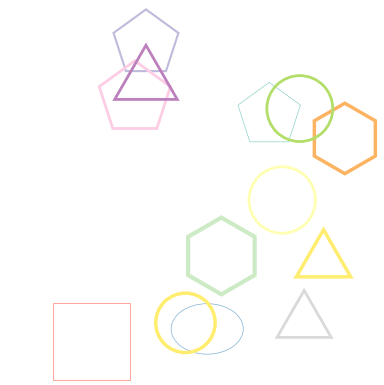[{"shape": "pentagon", "thickness": 0.5, "radius": 0.43, "center": [0.699, 0.701]}, {"shape": "circle", "thickness": 2, "radius": 0.43, "center": [0.733, 0.48]}, {"shape": "pentagon", "thickness": 1.5, "radius": 0.44, "center": [0.379, 0.887]}, {"shape": "square", "thickness": 0.5, "radius": 0.5, "center": [0.237, 0.112]}, {"shape": "oval", "thickness": 0.5, "radius": 0.47, "center": [0.538, 0.146]}, {"shape": "hexagon", "thickness": 2.5, "radius": 0.46, "center": [0.896, 0.64]}, {"shape": "circle", "thickness": 2, "radius": 0.43, "center": [0.779, 0.718]}, {"shape": "pentagon", "thickness": 2, "radius": 0.49, "center": [0.35, 0.745]}, {"shape": "triangle", "thickness": 2, "radius": 0.41, "center": [0.79, 0.164]}, {"shape": "triangle", "thickness": 2, "radius": 0.47, "center": [0.379, 0.789]}, {"shape": "hexagon", "thickness": 3, "radius": 0.5, "center": [0.575, 0.335]}, {"shape": "circle", "thickness": 2.5, "radius": 0.39, "center": [0.482, 0.161]}, {"shape": "triangle", "thickness": 2.5, "radius": 0.41, "center": [0.84, 0.322]}]